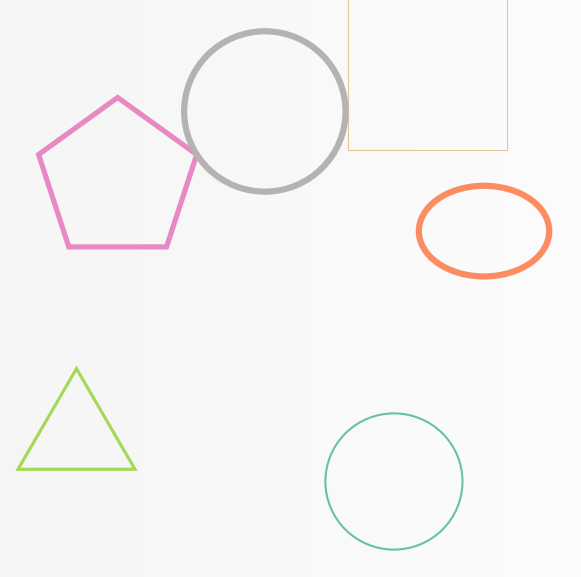[{"shape": "circle", "thickness": 1, "radius": 0.59, "center": [0.678, 0.165]}, {"shape": "oval", "thickness": 3, "radius": 0.56, "center": [0.833, 0.599]}, {"shape": "pentagon", "thickness": 2.5, "radius": 0.72, "center": [0.202, 0.687]}, {"shape": "triangle", "thickness": 1.5, "radius": 0.58, "center": [0.132, 0.245]}, {"shape": "square", "thickness": 0.5, "radius": 0.68, "center": [0.736, 0.876]}, {"shape": "circle", "thickness": 3, "radius": 0.69, "center": [0.456, 0.806]}]